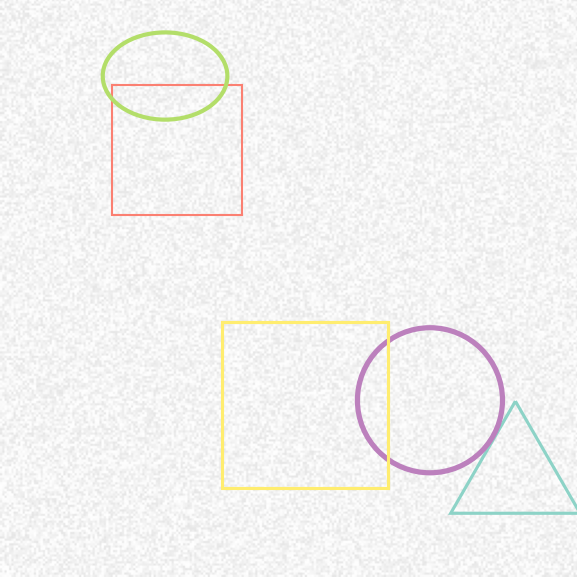[{"shape": "triangle", "thickness": 1.5, "radius": 0.65, "center": [0.892, 0.175]}, {"shape": "square", "thickness": 1, "radius": 0.56, "center": [0.306, 0.739]}, {"shape": "oval", "thickness": 2, "radius": 0.54, "center": [0.286, 0.867]}, {"shape": "circle", "thickness": 2.5, "radius": 0.63, "center": [0.745, 0.306]}, {"shape": "square", "thickness": 1.5, "radius": 0.72, "center": [0.528, 0.298]}]